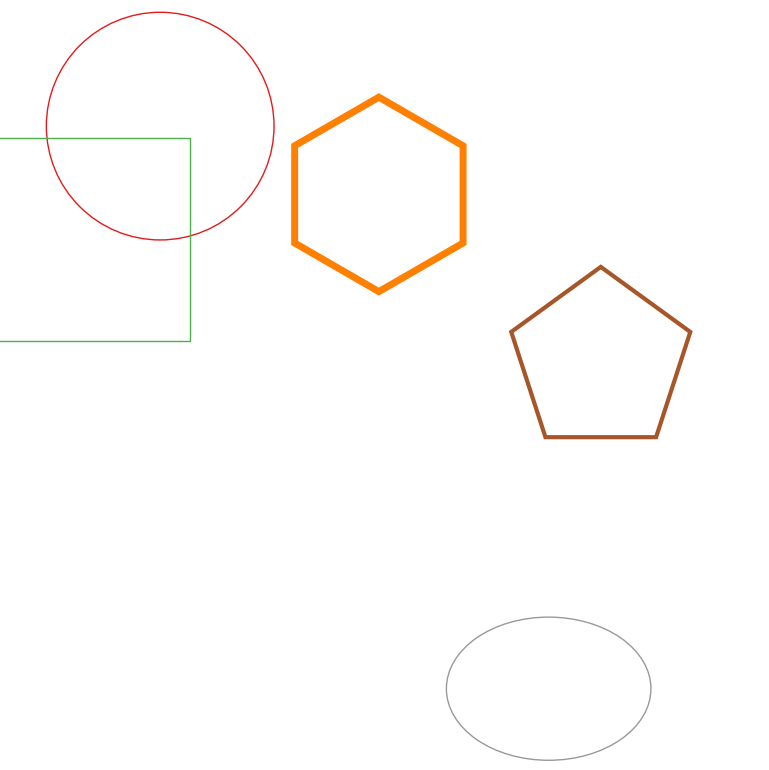[{"shape": "circle", "thickness": 0.5, "radius": 0.74, "center": [0.208, 0.836]}, {"shape": "square", "thickness": 0.5, "radius": 0.66, "center": [0.115, 0.689]}, {"shape": "hexagon", "thickness": 2.5, "radius": 0.63, "center": [0.492, 0.748]}, {"shape": "pentagon", "thickness": 1.5, "radius": 0.61, "center": [0.78, 0.531]}, {"shape": "oval", "thickness": 0.5, "radius": 0.66, "center": [0.713, 0.106]}]